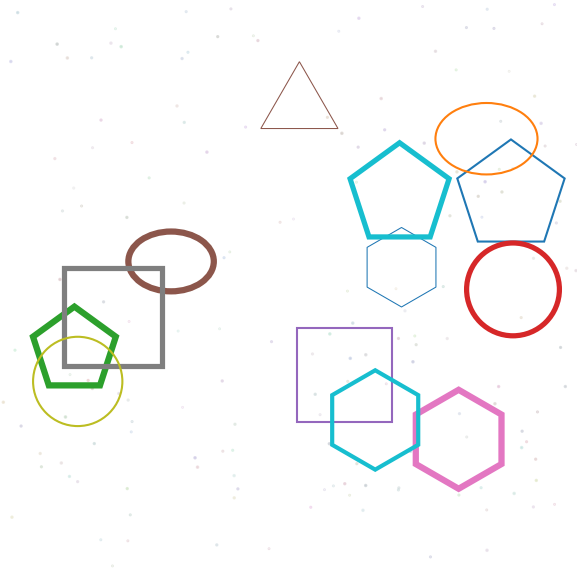[{"shape": "pentagon", "thickness": 1, "radius": 0.49, "center": [0.885, 0.66]}, {"shape": "hexagon", "thickness": 0.5, "radius": 0.34, "center": [0.695, 0.536]}, {"shape": "oval", "thickness": 1, "radius": 0.44, "center": [0.842, 0.759]}, {"shape": "pentagon", "thickness": 3, "radius": 0.38, "center": [0.129, 0.393]}, {"shape": "circle", "thickness": 2.5, "radius": 0.4, "center": [0.888, 0.498]}, {"shape": "square", "thickness": 1, "radius": 0.41, "center": [0.597, 0.349]}, {"shape": "oval", "thickness": 3, "radius": 0.37, "center": [0.296, 0.546]}, {"shape": "triangle", "thickness": 0.5, "radius": 0.39, "center": [0.518, 0.815]}, {"shape": "hexagon", "thickness": 3, "radius": 0.43, "center": [0.794, 0.238]}, {"shape": "square", "thickness": 2.5, "radius": 0.42, "center": [0.196, 0.45]}, {"shape": "circle", "thickness": 1, "radius": 0.39, "center": [0.135, 0.339]}, {"shape": "pentagon", "thickness": 2.5, "radius": 0.45, "center": [0.692, 0.662]}, {"shape": "hexagon", "thickness": 2, "radius": 0.43, "center": [0.65, 0.272]}]